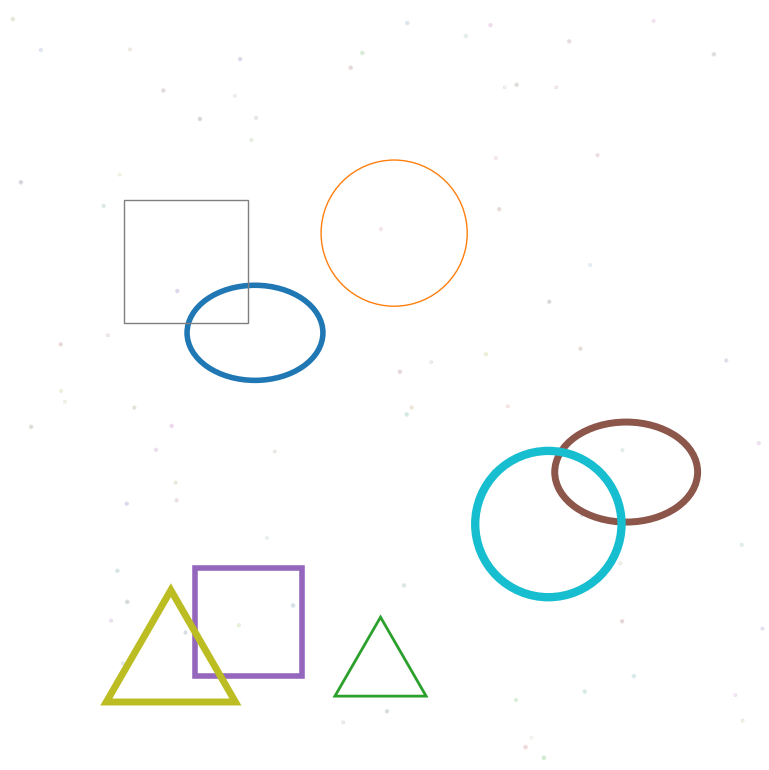[{"shape": "oval", "thickness": 2, "radius": 0.44, "center": [0.331, 0.568]}, {"shape": "circle", "thickness": 0.5, "radius": 0.47, "center": [0.512, 0.697]}, {"shape": "triangle", "thickness": 1, "radius": 0.34, "center": [0.494, 0.13]}, {"shape": "square", "thickness": 2, "radius": 0.35, "center": [0.323, 0.192]}, {"shape": "oval", "thickness": 2.5, "radius": 0.46, "center": [0.813, 0.387]}, {"shape": "square", "thickness": 0.5, "radius": 0.4, "center": [0.241, 0.661]}, {"shape": "triangle", "thickness": 2.5, "radius": 0.48, "center": [0.222, 0.137]}, {"shape": "circle", "thickness": 3, "radius": 0.48, "center": [0.712, 0.319]}]